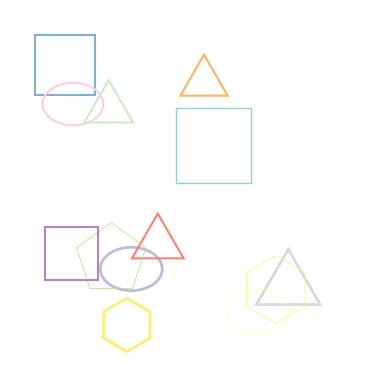[{"shape": "square", "thickness": 1, "radius": 0.49, "center": [0.554, 0.623]}, {"shape": "oval", "thickness": 0.5, "radius": 0.41, "center": [0.669, 0.191]}, {"shape": "oval", "thickness": 2, "radius": 0.4, "center": [0.341, 0.301]}, {"shape": "triangle", "thickness": 1.5, "radius": 0.39, "center": [0.41, 0.368]}, {"shape": "square", "thickness": 1.5, "radius": 0.39, "center": [0.168, 0.831]}, {"shape": "triangle", "thickness": 1.5, "radius": 0.35, "center": [0.53, 0.787]}, {"shape": "pentagon", "thickness": 0.5, "radius": 0.47, "center": [0.289, 0.327]}, {"shape": "oval", "thickness": 1.5, "radius": 0.39, "center": [0.189, 0.73]}, {"shape": "triangle", "thickness": 2, "radius": 0.48, "center": [0.749, 0.257]}, {"shape": "square", "thickness": 1.5, "radius": 0.34, "center": [0.185, 0.342]}, {"shape": "triangle", "thickness": 1.5, "radius": 0.37, "center": [0.282, 0.718]}, {"shape": "hexagon", "thickness": 2, "radius": 0.35, "center": [0.329, 0.156]}, {"shape": "hexagon", "thickness": 0.5, "radius": 0.44, "center": [0.716, 0.248]}]